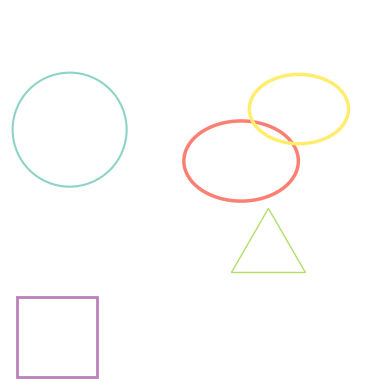[{"shape": "circle", "thickness": 1.5, "radius": 0.74, "center": [0.181, 0.663]}, {"shape": "oval", "thickness": 2.5, "radius": 0.74, "center": [0.626, 0.582]}, {"shape": "triangle", "thickness": 1, "radius": 0.55, "center": [0.697, 0.348]}, {"shape": "square", "thickness": 2, "radius": 0.52, "center": [0.147, 0.125]}, {"shape": "oval", "thickness": 2.5, "radius": 0.64, "center": [0.777, 0.717]}]